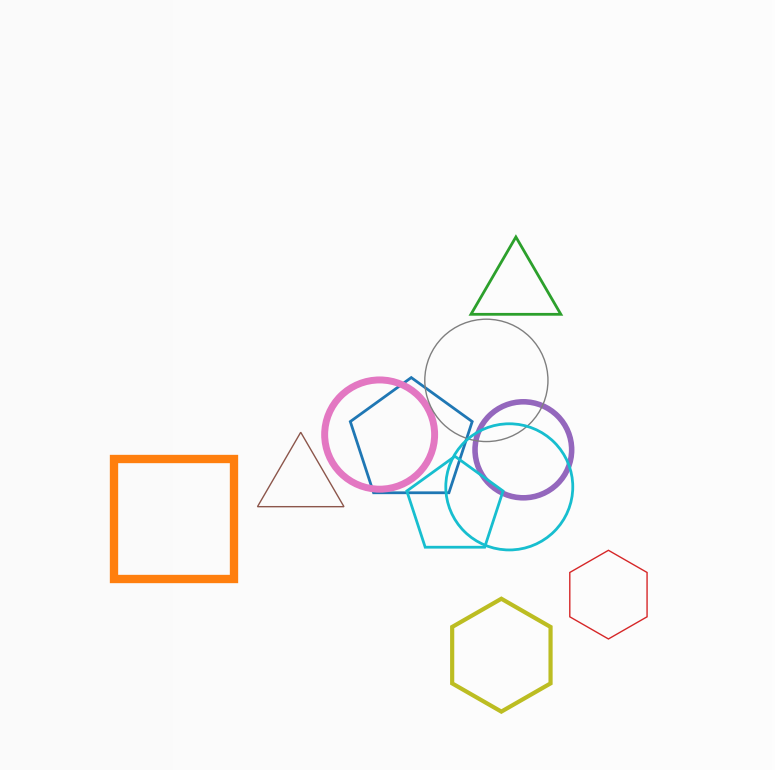[{"shape": "pentagon", "thickness": 1, "radius": 0.41, "center": [0.531, 0.427]}, {"shape": "square", "thickness": 3, "radius": 0.39, "center": [0.224, 0.326]}, {"shape": "triangle", "thickness": 1, "radius": 0.33, "center": [0.666, 0.625]}, {"shape": "hexagon", "thickness": 0.5, "radius": 0.29, "center": [0.785, 0.228]}, {"shape": "circle", "thickness": 2, "radius": 0.31, "center": [0.675, 0.416]}, {"shape": "triangle", "thickness": 0.5, "radius": 0.32, "center": [0.388, 0.374]}, {"shape": "circle", "thickness": 2.5, "radius": 0.35, "center": [0.49, 0.436]}, {"shape": "circle", "thickness": 0.5, "radius": 0.4, "center": [0.628, 0.506]}, {"shape": "hexagon", "thickness": 1.5, "radius": 0.37, "center": [0.647, 0.149]}, {"shape": "pentagon", "thickness": 1, "radius": 0.33, "center": [0.587, 0.342]}, {"shape": "circle", "thickness": 1, "radius": 0.41, "center": [0.657, 0.368]}]